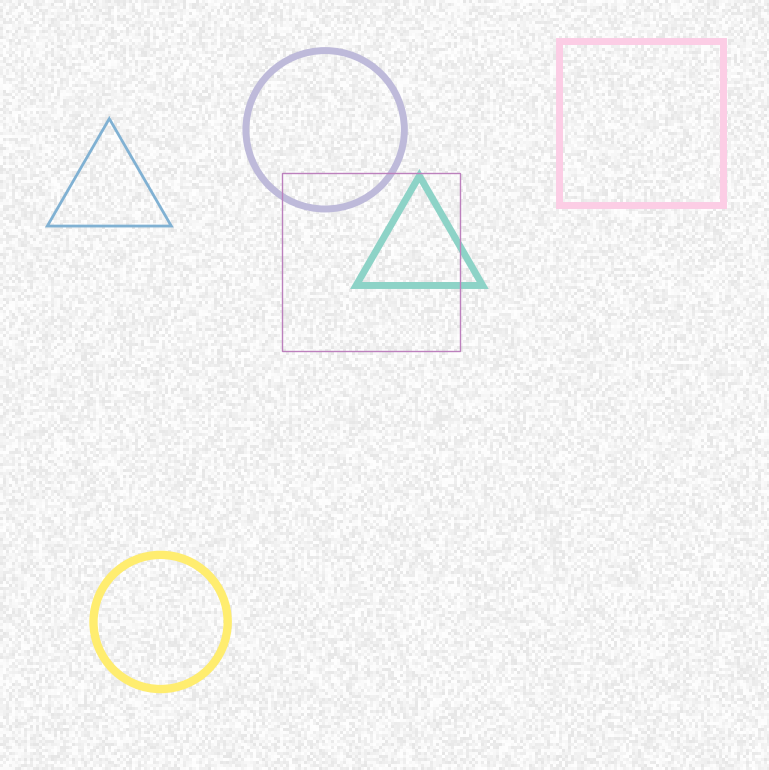[{"shape": "triangle", "thickness": 2.5, "radius": 0.47, "center": [0.545, 0.677]}, {"shape": "circle", "thickness": 2.5, "radius": 0.51, "center": [0.422, 0.831]}, {"shape": "triangle", "thickness": 1, "radius": 0.46, "center": [0.142, 0.753]}, {"shape": "square", "thickness": 2.5, "radius": 0.53, "center": [0.832, 0.84]}, {"shape": "square", "thickness": 0.5, "radius": 0.58, "center": [0.482, 0.66]}, {"shape": "circle", "thickness": 3, "radius": 0.44, "center": [0.209, 0.192]}]